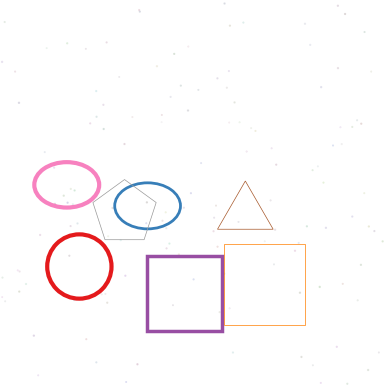[{"shape": "circle", "thickness": 3, "radius": 0.42, "center": [0.206, 0.308]}, {"shape": "oval", "thickness": 2, "radius": 0.43, "center": [0.383, 0.465]}, {"shape": "square", "thickness": 2.5, "radius": 0.49, "center": [0.479, 0.237]}, {"shape": "square", "thickness": 0.5, "radius": 0.52, "center": [0.688, 0.26]}, {"shape": "triangle", "thickness": 0.5, "radius": 0.42, "center": [0.637, 0.446]}, {"shape": "oval", "thickness": 3, "radius": 0.42, "center": [0.173, 0.52]}, {"shape": "pentagon", "thickness": 0.5, "radius": 0.43, "center": [0.323, 0.447]}]